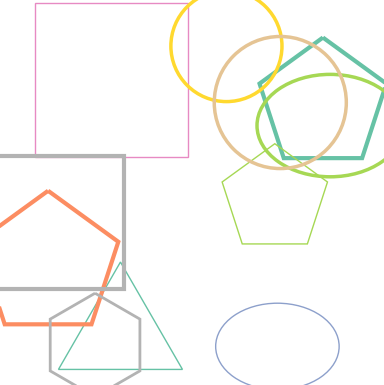[{"shape": "triangle", "thickness": 1, "radius": 0.93, "center": [0.313, 0.133]}, {"shape": "pentagon", "thickness": 3, "radius": 0.87, "center": [0.839, 0.729]}, {"shape": "pentagon", "thickness": 3, "radius": 0.96, "center": [0.125, 0.313]}, {"shape": "oval", "thickness": 1, "radius": 0.8, "center": [0.721, 0.1]}, {"shape": "square", "thickness": 1, "radius": 1.0, "center": [0.29, 0.792]}, {"shape": "oval", "thickness": 2.5, "radius": 0.95, "center": [0.858, 0.674]}, {"shape": "pentagon", "thickness": 1, "radius": 0.72, "center": [0.714, 0.483]}, {"shape": "circle", "thickness": 2.5, "radius": 0.72, "center": [0.588, 0.88]}, {"shape": "circle", "thickness": 2.5, "radius": 0.86, "center": [0.728, 0.734]}, {"shape": "hexagon", "thickness": 2, "radius": 0.67, "center": [0.247, 0.104]}, {"shape": "square", "thickness": 3, "radius": 0.86, "center": [0.148, 0.421]}]